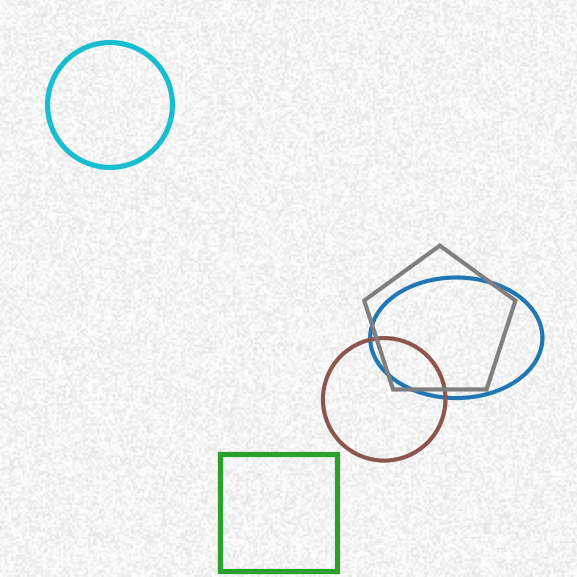[{"shape": "oval", "thickness": 2, "radius": 0.75, "center": [0.79, 0.414]}, {"shape": "square", "thickness": 2.5, "radius": 0.51, "center": [0.482, 0.111]}, {"shape": "circle", "thickness": 2, "radius": 0.53, "center": [0.665, 0.308]}, {"shape": "pentagon", "thickness": 2, "radius": 0.69, "center": [0.762, 0.436]}, {"shape": "circle", "thickness": 2.5, "radius": 0.54, "center": [0.19, 0.817]}]